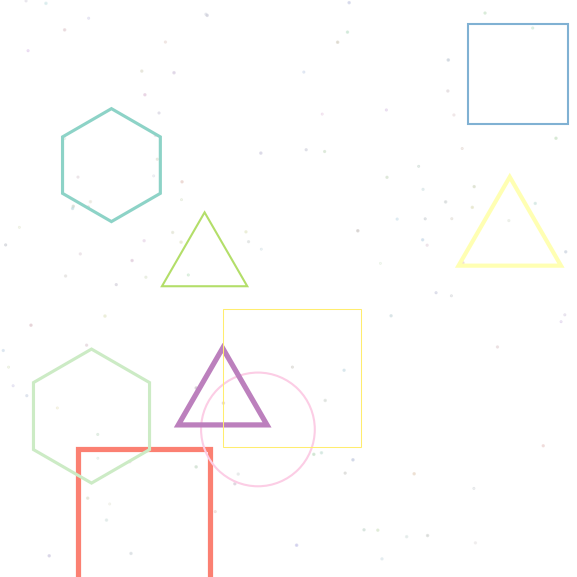[{"shape": "hexagon", "thickness": 1.5, "radius": 0.49, "center": [0.193, 0.713]}, {"shape": "triangle", "thickness": 2, "radius": 0.51, "center": [0.883, 0.59]}, {"shape": "square", "thickness": 2.5, "radius": 0.57, "center": [0.249, 0.107]}, {"shape": "square", "thickness": 1, "radius": 0.43, "center": [0.898, 0.87]}, {"shape": "triangle", "thickness": 1, "radius": 0.43, "center": [0.354, 0.546]}, {"shape": "circle", "thickness": 1, "radius": 0.49, "center": [0.447, 0.256]}, {"shape": "triangle", "thickness": 2.5, "radius": 0.44, "center": [0.386, 0.308]}, {"shape": "hexagon", "thickness": 1.5, "radius": 0.58, "center": [0.158, 0.279]}, {"shape": "square", "thickness": 0.5, "radius": 0.6, "center": [0.505, 0.345]}]